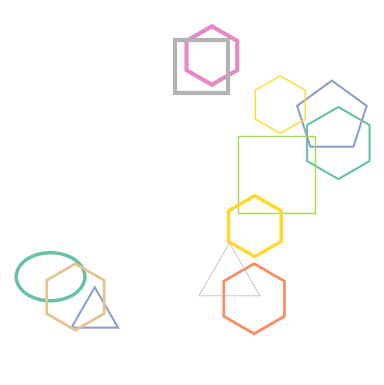[{"shape": "oval", "thickness": 2.5, "radius": 0.45, "center": [0.131, 0.281]}, {"shape": "hexagon", "thickness": 1.5, "radius": 0.47, "center": [0.879, 0.628]}, {"shape": "hexagon", "thickness": 2, "radius": 0.46, "center": [0.66, 0.224]}, {"shape": "pentagon", "thickness": 1.5, "radius": 0.47, "center": [0.862, 0.696]}, {"shape": "triangle", "thickness": 1.5, "radius": 0.35, "center": [0.246, 0.184]}, {"shape": "hexagon", "thickness": 3, "radius": 0.38, "center": [0.55, 0.856]}, {"shape": "square", "thickness": 1, "radius": 0.5, "center": [0.718, 0.546]}, {"shape": "hexagon", "thickness": 2.5, "radius": 0.4, "center": [0.662, 0.413]}, {"shape": "hexagon", "thickness": 1, "radius": 0.37, "center": [0.728, 0.728]}, {"shape": "hexagon", "thickness": 2, "radius": 0.43, "center": [0.196, 0.229]}, {"shape": "square", "thickness": 3, "radius": 0.34, "center": [0.522, 0.827]}, {"shape": "triangle", "thickness": 0.5, "radius": 0.46, "center": [0.596, 0.277]}]